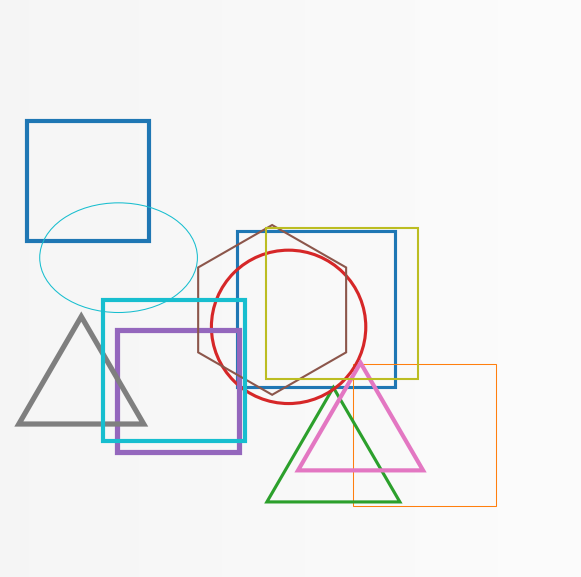[{"shape": "square", "thickness": 1.5, "radius": 0.68, "center": [0.543, 0.464]}, {"shape": "square", "thickness": 2, "radius": 0.52, "center": [0.152, 0.686]}, {"shape": "square", "thickness": 0.5, "radius": 0.61, "center": [0.73, 0.247]}, {"shape": "triangle", "thickness": 1.5, "radius": 0.66, "center": [0.574, 0.196]}, {"shape": "circle", "thickness": 1.5, "radius": 0.66, "center": [0.497, 0.433]}, {"shape": "square", "thickness": 2.5, "radius": 0.53, "center": [0.306, 0.321]}, {"shape": "hexagon", "thickness": 1, "radius": 0.73, "center": [0.468, 0.462]}, {"shape": "triangle", "thickness": 2, "radius": 0.62, "center": [0.62, 0.247]}, {"shape": "triangle", "thickness": 2.5, "radius": 0.62, "center": [0.14, 0.327]}, {"shape": "square", "thickness": 1, "radius": 0.65, "center": [0.589, 0.473]}, {"shape": "oval", "thickness": 0.5, "radius": 0.68, "center": [0.204, 0.553]}, {"shape": "square", "thickness": 2, "radius": 0.61, "center": [0.299, 0.358]}]